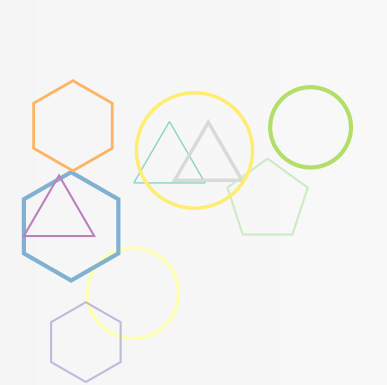[{"shape": "triangle", "thickness": 1, "radius": 0.53, "center": [0.437, 0.578]}, {"shape": "circle", "thickness": 2.5, "radius": 0.59, "center": [0.343, 0.238]}, {"shape": "hexagon", "thickness": 1.5, "radius": 0.52, "center": [0.222, 0.111]}, {"shape": "hexagon", "thickness": 3, "radius": 0.7, "center": [0.184, 0.412]}, {"shape": "hexagon", "thickness": 2, "radius": 0.59, "center": [0.188, 0.673]}, {"shape": "circle", "thickness": 3, "radius": 0.52, "center": [0.801, 0.669]}, {"shape": "triangle", "thickness": 2.5, "radius": 0.5, "center": [0.538, 0.582]}, {"shape": "triangle", "thickness": 1.5, "radius": 0.52, "center": [0.152, 0.439]}, {"shape": "pentagon", "thickness": 1.5, "radius": 0.54, "center": [0.691, 0.479]}, {"shape": "circle", "thickness": 2.5, "radius": 0.75, "center": [0.502, 0.609]}]